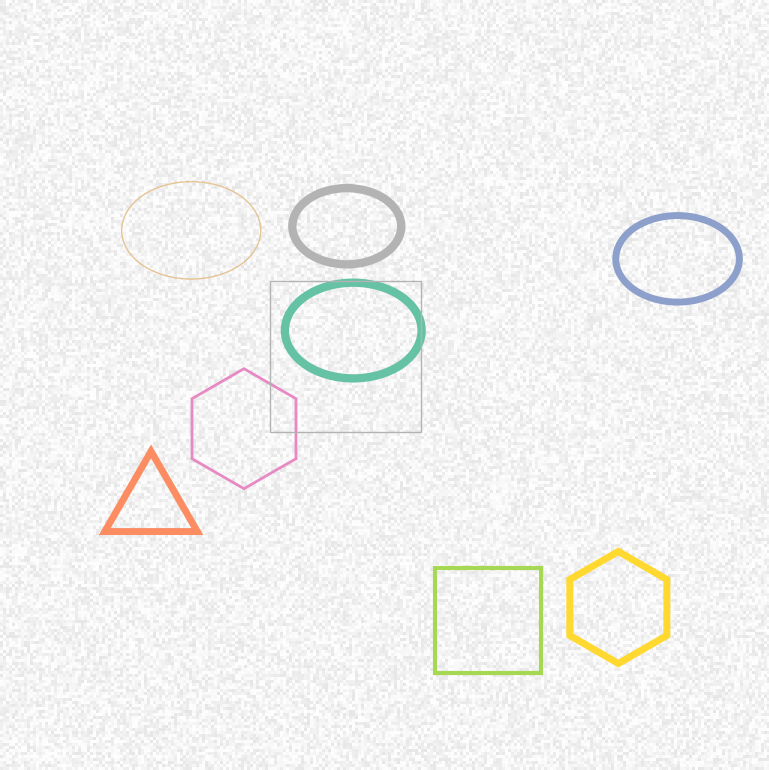[{"shape": "oval", "thickness": 3, "radius": 0.44, "center": [0.459, 0.571]}, {"shape": "triangle", "thickness": 2.5, "radius": 0.35, "center": [0.196, 0.344]}, {"shape": "oval", "thickness": 2.5, "radius": 0.4, "center": [0.88, 0.664]}, {"shape": "hexagon", "thickness": 1, "radius": 0.39, "center": [0.317, 0.443]}, {"shape": "square", "thickness": 1.5, "radius": 0.34, "center": [0.634, 0.194]}, {"shape": "hexagon", "thickness": 2.5, "radius": 0.36, "center": [0.803, 0.211]}, {"shape": "oval", "thickness": 0.5, "radius": 0.45, "center": [0.248, 0.701]}, {"shape": "oval", "thickness": 3, "radius": 0.35, "center": [0.45, 0.706]}, {"shape": "square", "thickness": 0.5, "radius": 0.49, "center": [0.449, 0.537]}]